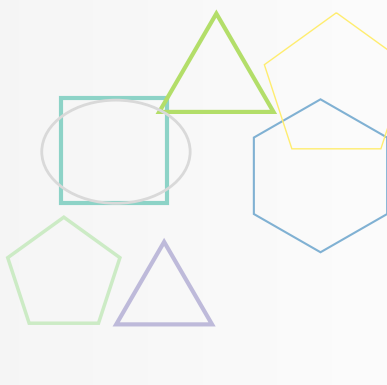[{"shape": "square", "thickness": 3, "radius": 0.69, "center": [0.295, 0.609]}, {"shape": "triangle", "thickness": 3, "radius": 0.71, "center": [0.424, 0.229]}, {"shape": "hexagon", "thickness": 1.5, "radius": 0.99, "center": [0.827, 0.543]}, {"shape": "triangle", "thickness": 3, "radius": 0.85, "center": [0.558, 0.794]}, {"shape": "oval", "thickness": 2, "radius": 0.96, "center": [0.299, 0.606]}, {"shape": "pentagon", "thickness": 2.5, "radius": 0.76, "center": [0.165, 0.284]}, {"shape": "pentagon", "thickness": 1, "radius": 0.98, "center": [0.868, 0.772]}]